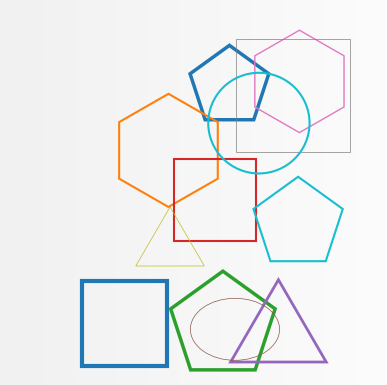[{"shape": "pentagon", "thickness": 2.5, "radius": 0.53, "center": [0.592, 0.775]}, {"shape": "square", "thickness": 3, "radius": 0.55, "center": [0.322, 0.159]}, {"shape": "hexagon", "thickness": 1.5, "radius": 0.73, "center": [0.435, 0.609]}, {"shape": "pentagon", "thickness": 2.5, "radius": 0.71, "center": [0.575, 0.154]}, {"shape": "square", "thickness": 1.5, "radius": 0.53, "center": [0.555, 0.481]}, {"shape": "triangle", "thickness": 2, "radius": 0.71, "center": [0.719, 0.131]}, {"shape": "oval", "thickness": 0.5, "radius": 0.58, "center": [0.606, 0.145]}, {"shape": "hexagon", "thickness": 1, "radius": 0.66, "center": [0.773, 0.789]}, {"shape": "square", "thickness": 0.5, "radius": 0.73, "center": [0.756, 0.752]}, {"shape": "triangle", "thickness": 0.5, "radius": 0.51, "center": [0.439, 0.36]}, {"shape": "pentagon", "thickness": 1.5, "radius": 0.61, "center": [0.769, 0.42]}, {"shape": "circle", "thickness": 1.5, "radius": 0.65, "center": [0.668, 0.68]}]